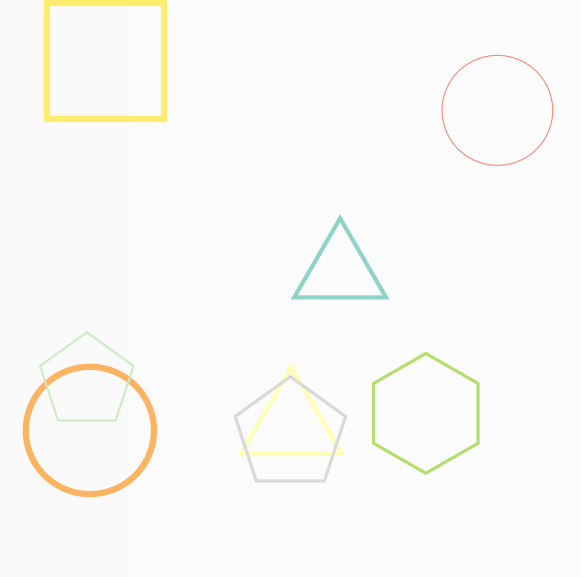[{"shape": "triangle", "thickness": 2, "radius": 0.46, "center": [0.585, 0.53]}, {"shape": "triangle", "thickness": 2, "radius": 0.5, "center": [0.501, 0.264]}, {"shape": "circle", "thickness": 0.5, "radius": 0.48, "center": [0.856, 0.808]}, {"shape": "circle", "thickness": 3, "radius": 0.55, "center": [0.155, 0.254]}, {"shape": "hexagon", "thickness": 1.5, "radius": 0.52, "center": [0.733, 0.283]}, {"shape": "pentagon", "thickness": 1.5, "radius": 0.5, "center": [0.5, 0.247]}, {"shape": "pentagon", "thickness": 1, "radius": 0.42, "center": [0.149, 0.339]}, {"shape": "square", "thickness": 3, "radius": 0.5, "center": [0.182, 0.893]}]